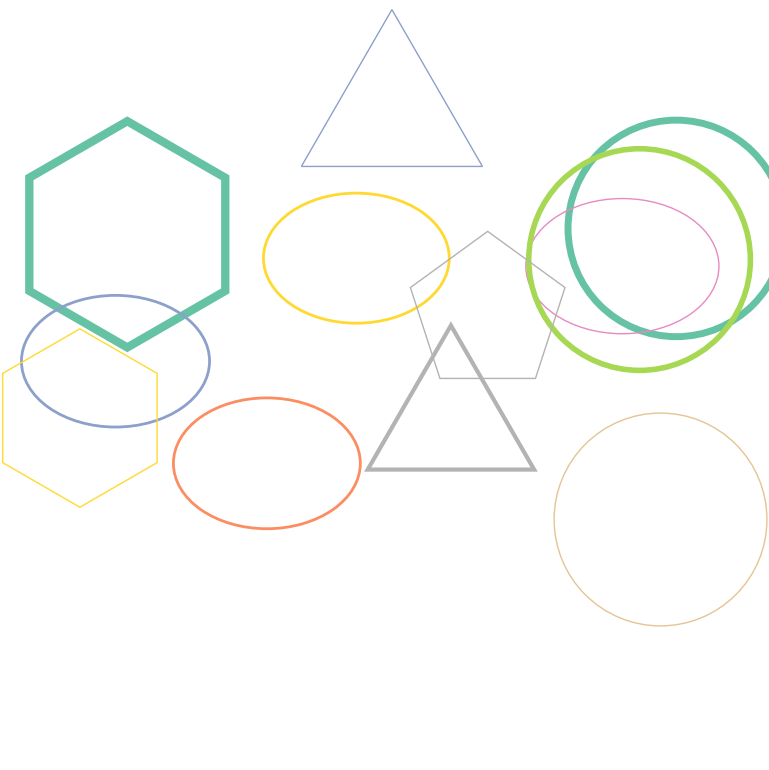[{"shape": "hexagon", "thickness": 3, "radius": 0.73, "center": [0.165, 0.696]}, {"shape": "circle", "thickness": 2.5, "radius": 0.7, "center": [0.878, 0.703]}, {"shape": "oval", "thickness": 1, "radius": 0.61, "center": [0.347, 0.398]}, {"shape": "oval", "thickness": 1, "radius": 0.61, "center": [0.15, 0.531]}, {"shape": "triangle", "thickness": 0.5, "radius": 0.68, "center": [0.509, 0.852]}, {"shape": "oval", "thickness": 0.5, "radius": 0.63, "center": [0.808, 0.654]}, {"shape": "circle", "thickness": 2, "radius": 0.72, "center": [0.831, 0.663]}, {"shape": "oval", "thickness": 1, "radius": 0.6, "center": [0.463, 0.665]}, {"shape": "hexagon", "thickness": 0.5, "radius": 0.58, "center": [0.104, 0.457]}, {"shape": "circle", "thickness": 0.5, "radius": 0.69, "center": [0.858, 0.325]}, {"shape": "triangle", "thickness": 1.5, "radius": 0.62, "center": [0.586, 0.453]}, {"shape": "pentagon", "thickness": 0.5, "radius": 0.53, "center": [0.633, 0.594]}]